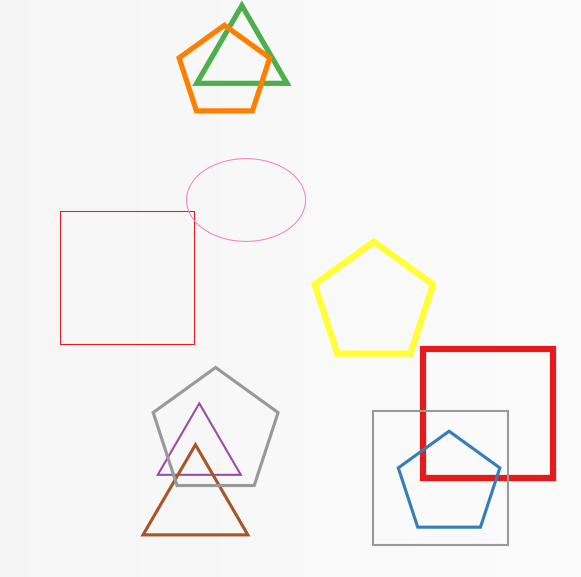[{"shape": "square", "thickness": 3, "radius": 0.56, "center": [0.839, 0.283]}, {"shape": "square", "thickness": 0.5, "radius": 0.58, "center": [0.219, 0.518]}, {"shape": "pentagon", "thickness": 1.5, "radius": 0.46, "center": [0.773, 0.161]}, {"shape": "triangle", "thickness": 2.5, "radius": 0.45, "center": [0.416, 0.9]}, {"shape": "triangle", "thickness": 1, "radius": 0.41, "center": [0.343, 0.218]}, {"shape": "pentagon", "thickness": 2.5, "radius": 0.41, "center": [0.386, 0.873]}, {"shape": "pentagon", "thickness": 3, "radius": 0.54, "center": [0.643, 0.474]}, {"shape": "triangle", "thickness": 1.5, "radius": 0.52, "center": [0.336, 0.125]}, {"shape": "oval", "thickness": 0.5, "radius": 0.51, "center": [0.423, 0.653]}, {"shape": "pentagon", "thickness": 1.5, "radius": 0.56, "center": [0.371, 0.25]}, {"shape": "square", "thickness": 1, "radius": 0.58, "center": [0.758, 0.171]}]